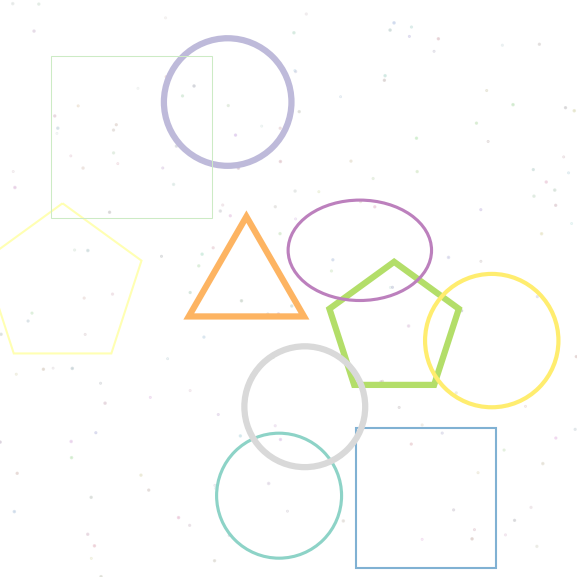[{"shape": "circle", "thickness": 1.5, "radius": 0.54, "center": [0.483, 0.141]}, {"shape": "pentagon", "thickness": 1, "radius": 0.72, "center": [0.108, 0.503]}, {"shape": "circle", "thickness": 3, "radius": 0.55, "center": [0.394, 0.822]}, {"shape": "square", "thickness": 1, "radius": 0.61, "center": [0.738, 0.137]}, {"shape": "triangle", "thickness": 3, "radius": 0.58, "center": [0.427, 0.509]}, {"shape": "pentagon", "thickness": 3, "radius": 0.59, "center": [0.682, 0.428]}, {"shape": "circle", "thickness": 3, "radius": 0.52, "center": [0.528, 0.295]}, {"shape": "oval", "thickness": 1.5, "radius": 0.62, "center": [0.623, 0.566]}, {"shape": "square", "thickness": 0.5, "radius": 0.7, "center": [0.228, 0.762]}, {"shape": "circle", "thickness": 2, "radius": 0.58, "center": [0.852, 0.409]}]